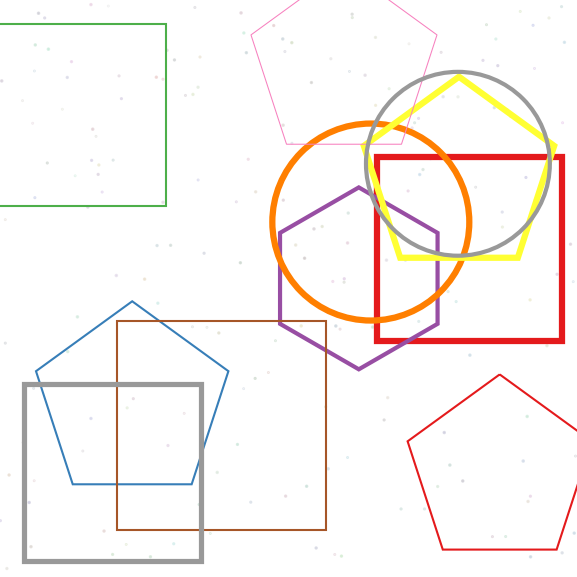[{"shape": "pentagon", "thickness": 1, "radius": 0.84, "center": [0.865, 0.183]}, {"shape": "square", "thickness": 3, "radius": 0.8, "center": [0.813, 0.568]}, {"shape": "pentagon", "thickness": 1, "radius": 0.88, "center": [0.229, 0.302]}, {"shape": "square", "thickness": 1, "radius": 0.79, "center": [0.131, 0.8]}, {"shape": "hexagon", "thickness": 2, "radius": 0.79, "center": [0.621, 0.517]}, {"shape": "circle", "thickness": 3, "radius": 0.85, "center": [0.642, 0.615]}, {"shape": "pentagon", "thickness": 3, "radius": 0.87, "center": [0.795, 0.693]}, {"shape": "square", "thickness": 1, "radius": 0.91, "center": [0.383, 0.263]}, {"shape": "pentagon", "thickness": 0.5, "radius": 0.85, "center": [0.596, 0.886]}, {"shape": "square", "thickness": 2.5, "radius": 0.76, "center": [0.195, 0.181]}, {"shape": "circle", "thickness": 2, "radius": 0.8, "center": [0.793, 0.716]}]